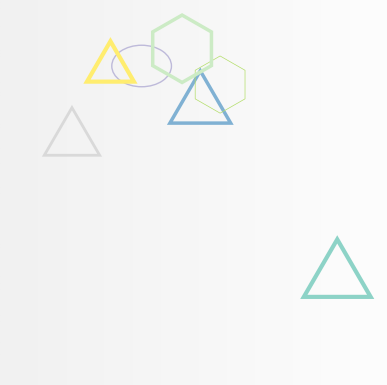[{"shape": "triangle", "thickness": 3, "radius": 0.5, "center": [0.87, 0.279]}, {"shape": "oval", "thickness": 1, "radius": 0.39, "center": [0.365, 0.829]}, {"shape": "triangle", "thickness": 2.5, "radius": 0.45, "center": [0.517, 0.726]}, {"shape": "hexagon", "thickness": 0.5, "radius": 0.37, "center": [0.568, 0.78]}, {"shape": "triangle", "thickness": 2, "radius": 0.41, "center": [0.186, 0.638]}, {"shape": "hexagon", "thickness": 2.5, "radius": 0.44, "center": [0.47, 0.873]}, {"shape": "triangle", "thickness": 3, "radius": 0.35, "center": [0.285, 0.823]}]